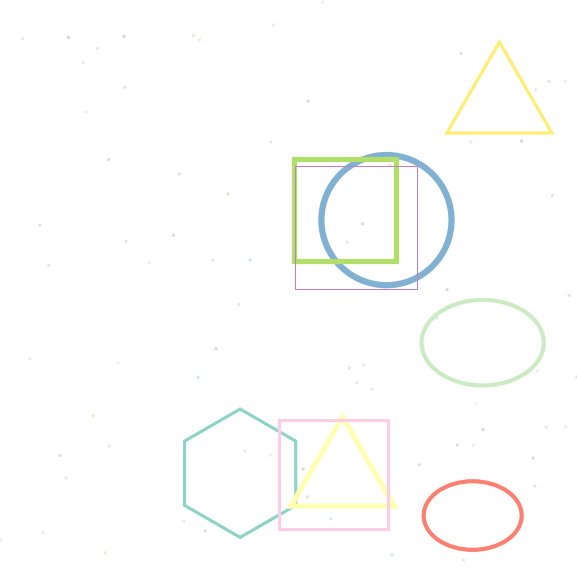[{"shape": "hexagon", "thickness": 1.5, "radius": 0.56, "center": [0.416, 0.18]}, {"shape": "triangle", "thickness": 2.5, "radius": 0.52, "center": [0.593, 0.174]}, {"shape": "oval", "thickness": 2, "radius": 0.42, "center": [0.818, 0.106]}, {"shape": "circle", "thickness": 3, "radius": 0.56, "center": [0.669, 0.618]}, {"shape": "square", "thickness": 2.5, "radius": 0.44, "center": [0.598, 0.635]}, {"shape": "square", "thickness": 1.5, "radius": 0.47, "center": [0.578, 0.177]}, {"shape": "square", "thickness": 0.5, "radius": 0.53, "center": [0.617, 0.605]}, {"shape": "oval", "thickness": 2, "radius": 0.53, "center": [0.836, 0.406]}, {"shape": "triangle", "thickness": 1.5, "radius": 0.52, "center": [0.865, 0.821]}]